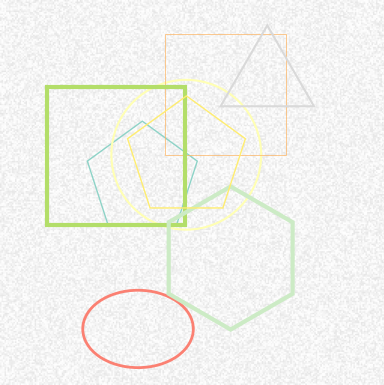[{"shape": "pentagon", "thickness": 1, "radius": 0.75, "center": [0.37, 0.535]}, {"shape": "circle", "thickness": 1.5, "radius": 0.97, "center": [0.484, 0.598]}, {"shape": "oval", "thickness": 2, "radius": 0.72, "center": [0.359, 0.146]}, {"shape": "square", "thickness": 0.5, "radius": 0.79, "center": [0.585, 0.755]}, {"shape": "square", "thickness": 3, "radius": 0.9, "center": [0.301, 0.596]}, {"shape": "triangle", "thickness": 1.5, "radius": 0.7, "center": [0.694, 0.794]}, {"shape": "hexagon", "thickness": 3, "radius": 0.93, "center": [0.599, 0.33]}, {"shape": "pentagon", "thickness": 1, "radius": 0.8, "center": [0.484, 0.59]}]